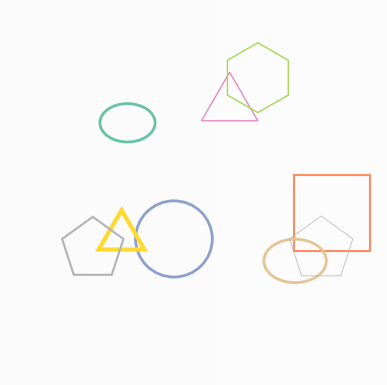[{"shape": "oval", "thickness": 2, "radius": 0.36, "center": [0.329, 0.681]}, {"shape": "square", "thickness": 1.5, "radius": 0.49, "center": [0.858, 0.447]}, {"shape": "circle", "thickness": 2, "radius": 0.49, "center": [0.449, 0.379]}, {"shape": "triangle", "thickness": 1, "radius": 0.42, "center": [0.593, 0.728]}, {"shape": "hexagon", "thickness": 1, "radius": 0.45, "center": [0.665, 0.798]}, {"shape": "triangle", "thickness": 3, "radius": 0.34, "center": [0.314, 0.386]}, {"shape": "oval", "thickness": 2, "radius": 0.4, "center": [0.762, 0.322]}, {"shape": "pentagon", "thickness": 0.5, "radius": 0.43, "center": [0.829, 0.353]}, {"shape": "pentagon", "thickness": 1.5, "radius": 0.42, "center": [0.239, 0.354]}]